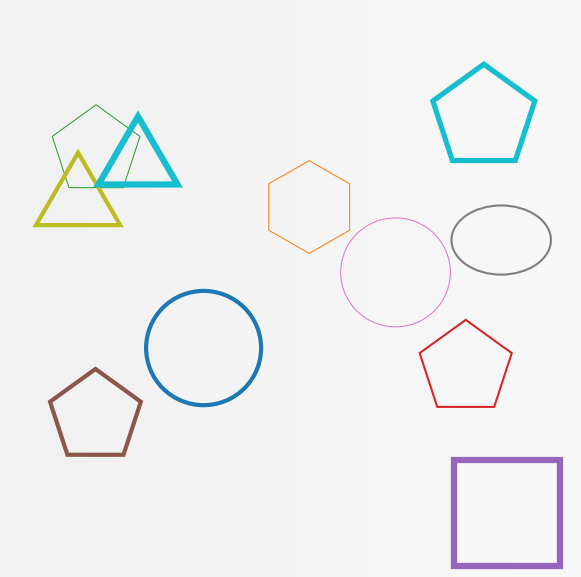[{"shape": "circle", "thickness": 2, "radius": 0.49, "center": [0.35, 0.396]}, {"shape": "hexagon", "thickness": 0.5, "radius": 0.4, "center": [0.532, 0.641]}, {"shape": "pentagon", "thickness": 0.5, "radius": 0.4, "center": [0.165, 0.738]}, {"shape": "pentagon", "thickness": 1, "radius": 0.42, "center": [0.801, 0.362]}, {"shape": "square", "thickness": 3, "radius": 0.46, "center": [0.873, 0.111]}, {"shape": "pentagon", "thickness": 2, "radius": 0.41, "center": [0.164, 0.278]}, {"shape": "circle", "thickness": 0.5, "radius": 0.47, "center": [0.68, 0.527]}, {"shape": "oval", "thickness": 1, "radius": 0.43, "center": [0.862, 0.584]}, {"shape": "triangle", "thickness": 2, "radius": 0.42, "center": [0.134, 0.651]}, {"shape": "pentagon", "thickness": 2.5, "radius": 0.46, "center": [0.832, 0.796]}, {"shape": "triangle", "thickness": 3, "radius": 0.39, "center": [0.237, 0.719]}]